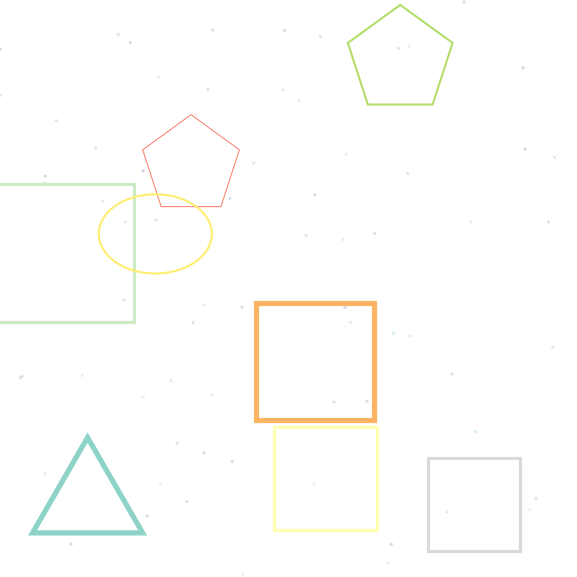[{"shape": "triangle", "thickness": 2.5, "radius": 0.55, "center": [0.152, 0.131]}, {"shape": "square", "thickness": 1.5, "radius": 0.45, "center": [0.564, 0.171]}, {"shape": "pentagon", "thickness": 0.5, "radius": 0.44, "center": [0.331, 0.713]}, {"shape": "square", "thickness": 2.5, "radius": 0.51, "center": [0.546, 0.373]}, {"shape": "pentagon", "thickness": 1, "radius": 0.48, "center": [0.693, 0.895]}, {"shape": "square", "thickness": 1.5, "radius": 0.4, "center": [0.821, 0.125]}, {"shape": "square", "thickness": 1.5, "radius": 0.6, "center": [0.113, 0.561]}, {"shape": "oval", "thickness": 1, "radius": 0.49, "center": [0.269, 0.594]}]